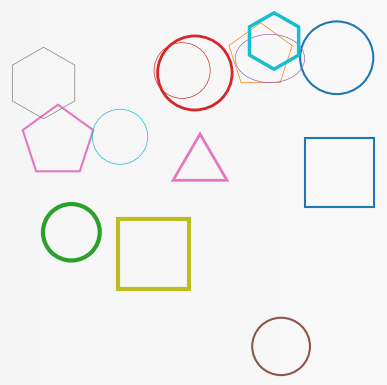[{"shape": "square", "thickness": 1.5, "radius": 0.45, "center": [0.876, 0.552]}, {"shape": "circle", "thickness": 1.5, "radius": 0.47, "center": [0.869, 0.85]}, {"shape": "pentagon", "thickness": 0.5, "radius": 0.43, "center": [0.673, 0.855]}, {"shape": "circle", "thickness": 3, "radius": 0.37, "center": [0.184, 0.397]}, {"shape": "circle", "thickness": 2, "radius": 0.48, "center": [0.503, 0.81]}, {"shape": "circle", "thickness": 0.5, "radius": 0.36, "center": [0.47, 0.817]}, {"shape": "oval", "thickness": 0.5, "radius": 0.45, "center": [0.697, 0.848]}, {"shape": "circle", "thickness": 1.5, "radius": 0.37, "center": [0.725, 0.1]}, {"shape": "pentagon", "thickness": 1.5, "radius": 0.48, "center": [0.15, 0.632]}, {"shape": "triangle", "thickness": 2, "radius": 0.4, "center": [0.516, 0.572]}, {"shape": "hexagon", "thickness": 0.5, "radius": 0.47, "center": [0.112, 0.784]}, {"shape": "square", "thickness": 3, "radius": 0.46, "center": [0.396, 0.339]}, {"shape": "hexagon", "thickness": 2.5, "radius": 0.37, "center": [0.707, 0.893]}, {"shape": "circle", "thickness": 0.5, "radius": 0.36, "center": [0.31, 0.645]}]